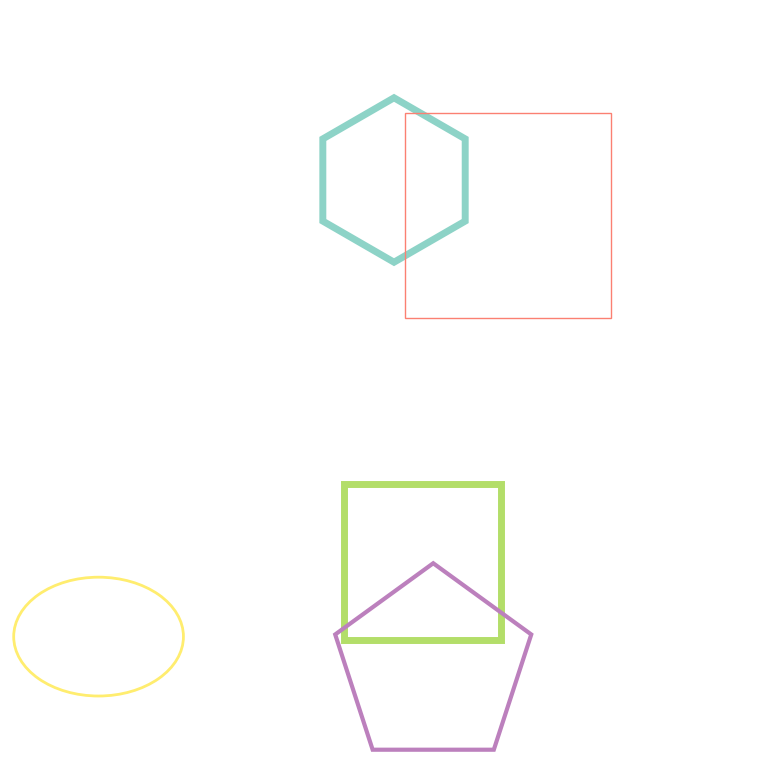[{"shape": "hexagon", "thickness": 2.5, "radius": 0.53, "center": [0.512, 0.766]}, {"shape": "square", "thickness": 0.5, "radius": 0.67, "center": [0.66, 0.72]}, {"shape": "square", "thickness": 2.5, "radius": 0.51, "center": [0.549, 0.27]}, {"shape": "pentagon", "thickness": 1.5, "radius": 0.67, "center": [0.563, 0.135]}, {"shape": "oval", "thickness": 1, "radius": 0.55, "center": [0.128, 0.173]}]